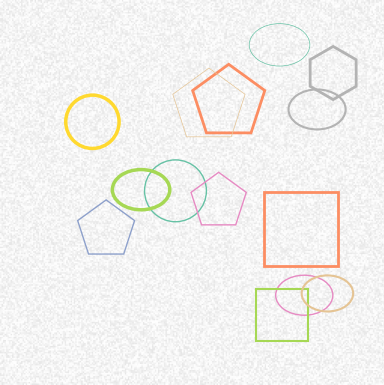[{"shape": "oval", "thickness": 0.5, "radius": 0.39, "center": [0.726, 0.884]}, {"shape": "circle", "thickness": 1, "radius": 0.4, "center": [0.456, 0.504]}, {"shape": "square", "thickness": 2, "radius": 0.48, "center": [0.781, 0.406]}, {"shape": "pentagon", "thickness": 2, "radius": 0.49, "center": [0.594, 0.735]}, {"shape": "pentagon", "thickness": 1, "radius": 0.39, "center": [0.276, 0.403]}, {"shape": "oval", "thickness": 1, "radius": 0.37, "center": [0.79, 0.233]}, {"shape": "pentagon", "thickness": 1, "radius": 0.38, "center": [0.568, 0.477]}, {"shape": "oval", "thickness": 2.5, "radius": 0.37, "center": [0.366, 0.507]}, {"shape": "square", "thickness": 1.5, "radius": 0.34, "center": [0.733, 0.182]}, {"shape": "circle", "thickness": 2.5, "radius": 0.35, "center": [0.24, 0.684]}, {"shape": "oval", "thickness": 1.5, "radius": 0.33, "center": [0.85, 0.238]}, {"shape": "pentagon", "thickness": 0.5, "radius": 0.49, "center": [0.543, 0.724]}, {"shape": "hexagon", "thickness": 2, "radius": 0.35, "center": [0.865, 0.81]}, {"shape": "oval", "thickness": 1.5, "radius": 0.37, "center": [0.824, 0.716]}]